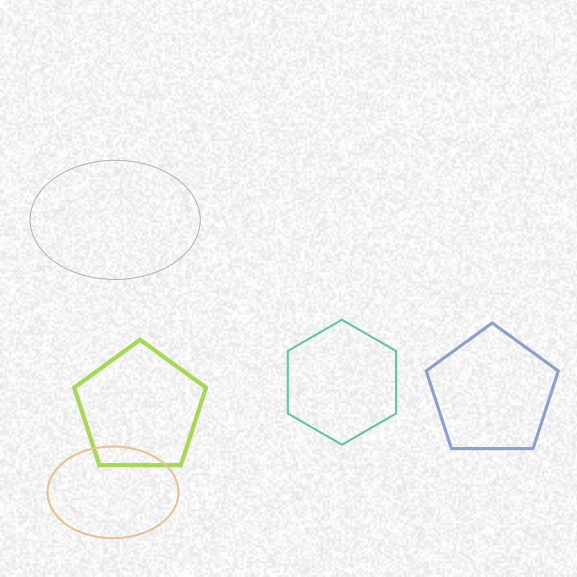[{"shape": "hexagon", "thickness": 1, "radius": 0.54, "center": [0.592, 0.337]}, {"shape": "pentagon", "thickness": 1.5, "radius": 0.6, "center": [0.852, 0.32]}, {"shape": "pentagon", "thickness": 2, "radius": 0.6, "center": [0.243, 0.291]}, {"shape": "oval", "thickness": 1, "radius": 0.57, "center": [0.196, 0.147]}, {"shape": "oval", "thickness": 0.5, "radius": 0.74, "center": [0.199, 0.618]}]